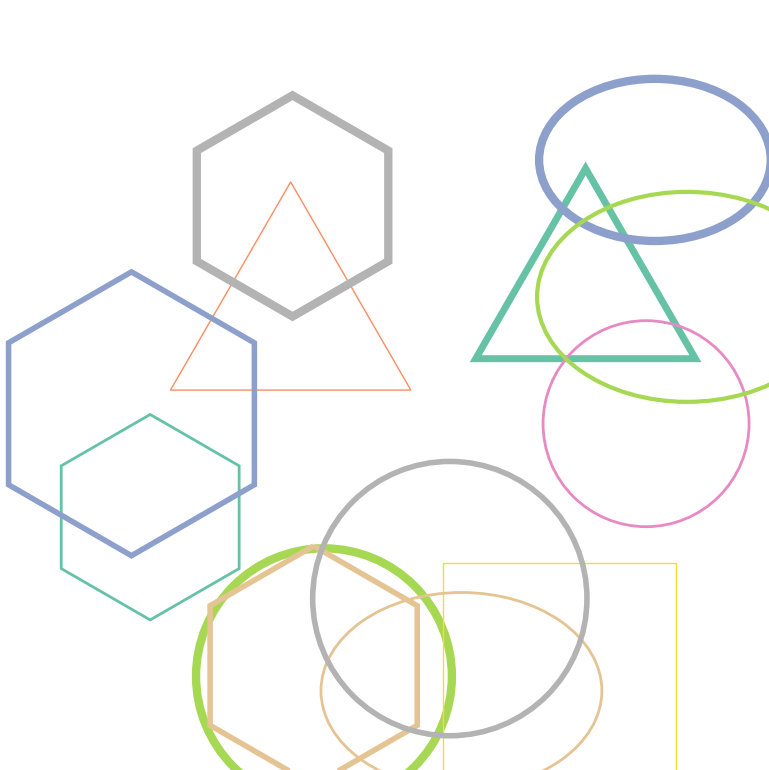[{"shape": "hexagon", "thickness": 1, "radius": 0.67, "center": [0.195, 0.328]}, {"shape": "triangle", "thickness": 2.5, "radius": 0.82, "center": [0.76, 0.617]}, {"shape": "triangle", "thickness": 0.5, "radius": 0.9, "center": [0.377, 0.583]}, {"shape": "hexagon", "thickness": 2, "radius": 0.92, "center": [0.171, 0.463]}, {"shape": "oval", "thickness": 3, "radius": 0.75, "center": [0.851, 0.792]}, {"shape": "circle", "thickness": 1, "radius": 0.67, "center": [0.839, 0.45]}, {"shape": "oval", "thickness": 1.5, "radius": 0.97, "center": [0.892, 0.614]}, {"shape": "circle", "thickness": 3, "radius": 0.83, "center": [0.421, 0.122]}, {"shape": "square", "thickness": 0.5, "radius": 0.76, "center": [0.727, 0.117]}, {"shape": "hexagon", "thickness": 2, "radius": 0.78, "center": [0.407, 0.136]}, {"shape": "oval", "thickness": 1, "radius": 0.91, "center": [0.599, 0.103]}, {"shape": "hexagon", "thickness": 3, "radius": 0.72, "center": [0.38, 0.733]}, {"shape": "circle", "thickness": 2, "radius": 0.89, "center": [0.584, 0.223]}]